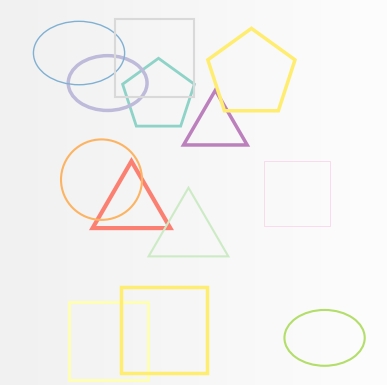[{"shape": "pentagon", "thickness": 2, "radius": 0.49, "center": [0.409, 0.751]}, {"shape": "square", "thickness": 2, "radius": 0.51, "center": [0.281, 0.115]}, {"shape": "oval", "thickness": 2.5, "radius": 0.51, "center": [0.278, 0.784]}, {"shape": "triangle", "thickness": 3, "radius": 0.58, "center": [0.339, 0.465]}, {"shape": "oval", "thickness": 1, "radius": 0.59, "center": [0.204, 0.862]}, {"shape": "circle", "thickness": 1.5, "radius": 0.52, "center": [0.262, 0.533]}, {"shape": "oval", "thickness": 1.5, "radius": 0.52, "center": [0.838, 0.122]}, {"shape": "square", "thickness": 0.5, "radius": 0.42, "center": [0.766, 0.498]}, {"shape": "square", "thickness": 1.5, "radius": 0.51, "center": [0.4, 0.849]}, {"shape": "triangle", "thickness": 2.5, "radius": 0.47, "center": [0.556, 0.671]}, {"shape": "triangle", "thickness": 1.5, "radius": 0.59, "center": [0.486, 0.394]}, {"shape": "square", "thickness": 2.5, "radius": 0.56, "center": [0.423, 0.144]}, {"shape": "pentagon", "thickness": 2.5, "radius": 0.59, "center": [0.649, 0.808]}]